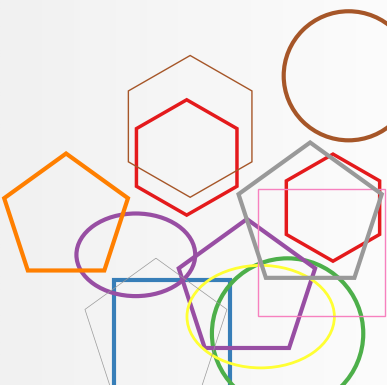[{"shape": "hexagon", "thickness": 2.5, "radius": 0.7, "center": [0.859, 0.461]}, {"shape": "hexagon", "thickness": 2.5, "radius": 0.75, "center": [0.482, 0.591]}, {"shape": "square", "thickness": 3, "radius": 0.75, "center": [0.445, 0.124]}, {"shape": "circle", "thickness": 3, "radius": 0.98, "center": [0.742, 0.134]}, {"shape": "pentagon", "thickness": 3, "radius": 0.93, "center": [0.637, 0.246]}, {"shape": "oval", "thickness": 3, "radius": 0.77, "center": [0.35, 0.338]}, {"shape": "pentagon", "thickness": 3, "radius": 0.84, "center": [0.171, 0.433]}, {"shape": "oval", "thickness": 2, "radius": 0.95, "center": [0.673, 0.178]}, {"shape": "circle", "thickness": 3, "radius": 0.84, "center": [0.9, 0.803]}, {"shape": "hexagon", "thickness": 1, "radius": 0.92, "center": [0.491, 0.672]}, {"shape": "square", "thickness": 1, "radius": 0.82, "center": [0.83, 0.345]}, {"shape": "pentagon", "thickness": 3, "radius": 0.97, "center": [0.8, 0.436]}, {"shape": "pentagon", "thickness": 0.5, "radius": 0.96, "center": [0.402, 0.137]}]